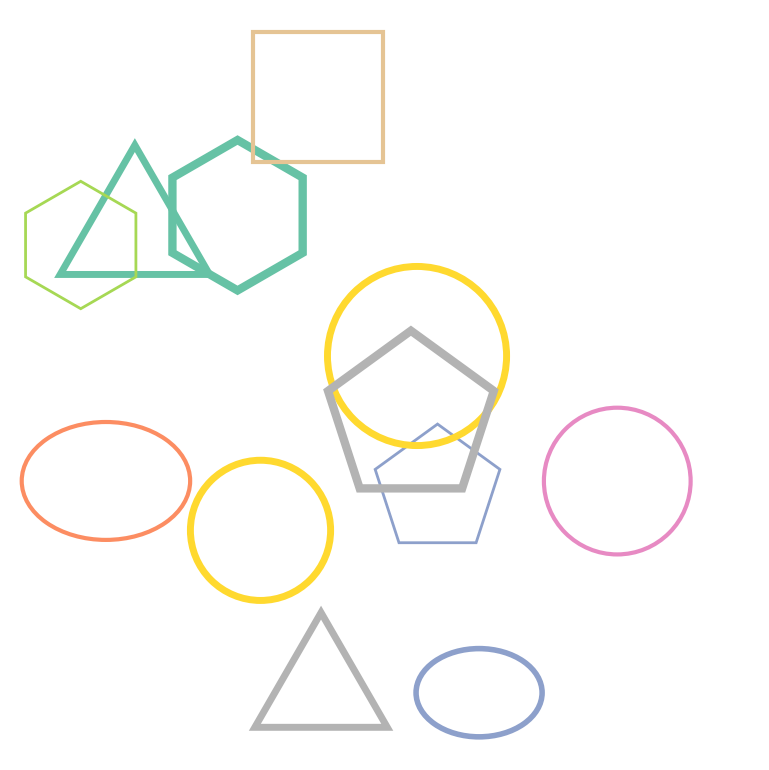[{"shape": "hexagon", "thickness": 3, "radius": 0.49, "center": [0.309, 0.72]}, {"shape": "triangle", "thickness": 2.5, "radius": 0.56, "center": [0.175, 0.7]}, {"shape": "oval", "thickness": 1.5, "radius": 0.55, "center": [0.138, 0.375]}, {"shape": "oval", "thickness": 2, "radius": 0.41, "center": [0.622, 0.1]}, {"shape": "pentagon", "thickness": 1, "radius": 0.43, "center": [0.568, 0.364]}, {"shape": "circle", "thickness": 1.5, "radius": 0.48, "center": [0.802, 0.375]}, {"shape": "hexagon", "thickness": 1, "radius": 0.41, "center": [0.105, 0.682]}, {"shape": "circle", "thickness": 2.5, "radius": 0.58, "center": [0.542, 0.538]}, {"shape": "circle", "thickness": 2.5, "radius": 0.46, "center": [0.338, 0.311]}, {"shape": "square", "thickness": 1.5, "radius": 0.42, "center": [0.413, 0.874]}, {"shape": "triangle", "thickness": 2.5, "radius": 0.5, "center": [0.417, 0.105]}, {"shape": "pentagon", "thickness": 3, "radius": 0.57, "center": [0.534, 0.457]}]